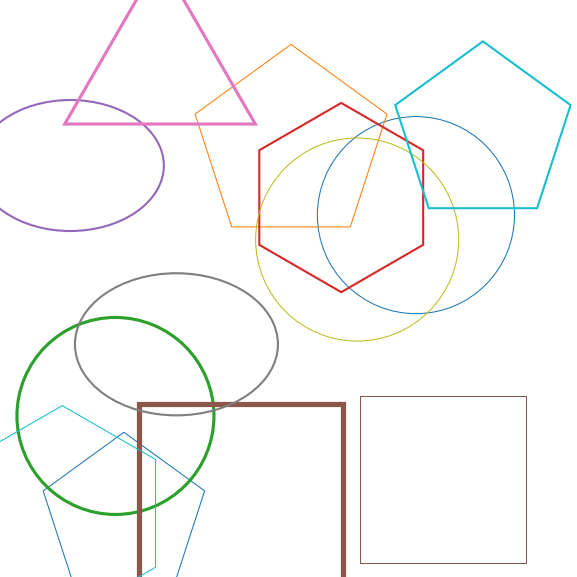[{"shape": "pentagon", "thickness": 0.5, "radius": 0.73, "center": [0.215, 0.104]}, {"shape": "circle", "thickness": 0.5, "radius": 0.85, "center": [0.72, 0.627]}, {"shape": "pentagon", "thickness": 0.5, "radius": 0.87, "center": [0.504, 0.748]}, {"shape": "circle", "thickness": 1.5, "radius": 0.85, "center": [0.2, 0.279]}, {"shape": "hexagon", "thickness": 1, "radius": 0.82, "center": [0.591, 0.657]}, {"shape": "oval", "thickness": 1, "radius": 0.81, "center": [0.122, 0.713]}, {"shape": "square", "thickness": 0.5, "radius": 0.72, "center": [0.767, 0.169]}, {"shape": "square", "thickness": 2.5, "radius": 0.88, "center": [0.418, 0.122]}, {"shape": "triangle", "thickness": 1.5, "radius": 0.95, "center": [0.277, 0.88]}, {"shape": "oval", "thickness": 1, "radius": 0.88, "center": [0.306, 0.403]}, {"shape": "circle", "thickness": 0.5, "radius": 0.88, "center": [0.619, 0.584]}, {"shape": "hexagon", "thickness": 0.5, "radius": 0.93, "center": [0.108, 0.11]}, {"shape": "pentagon", "thickness": 1, "radius": 0.8, "center": [0.836, 0.768]}]